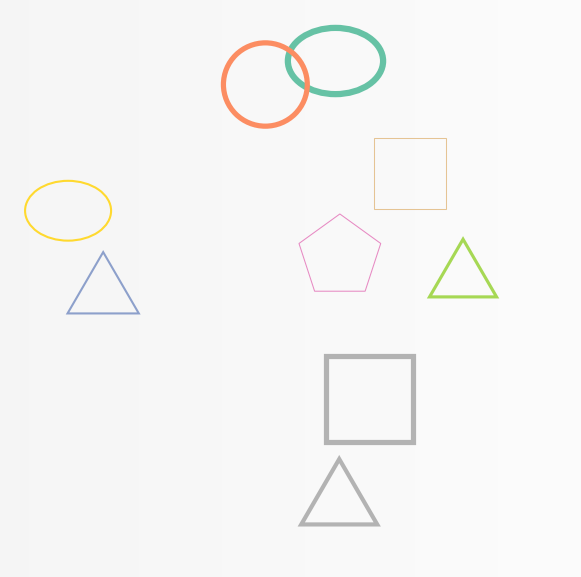[{"shape": "oval", "thickness": 3, "radius": 0.41, "center": [0.577, 0.893]}, {"shape": "circle", "thickness": 2.5, "radius": 0.36, "center": [0.457, 0.853]}, {"shape": "triangle", "thickness": 1, "radius": 0.35, "center": [0.178, 0.492]}, {"shape": "pentagon", "thickness": 0.5, "radius": 0.37, "center": [0.585, 0.555]}, {"shape": "triangle", "thickness": 1.5, "radius": 0.33, "center": [0.797, 0.518]}, {"shape": "oval", "thickness": 1, "radius": 0.37, "center": [0.117, 0.634]}, {"shape": "square", "thickness": 0.5, "radius": 0.31, "center": [0.706, 0.699]}, {"shape": "triangle", "thickness": 2, "radius": 0.38, "center": [0.584, 0.129]}, {"shape": "square", "thickness": 2.5, "radius": 0.37, "center": [0.636, 0.309]}]